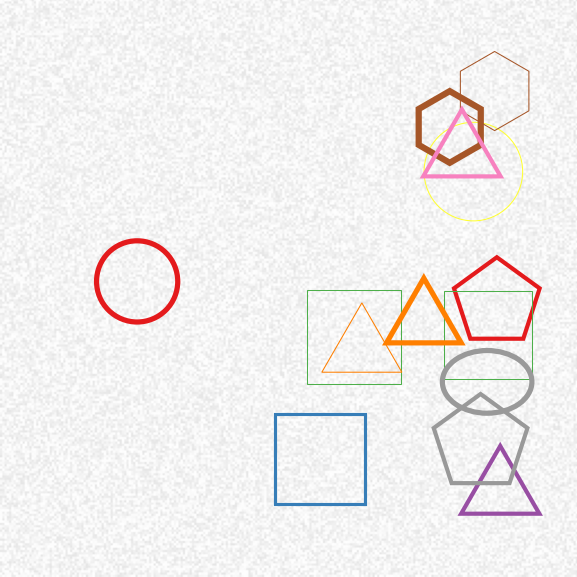[{"shape": "circle", "thickness": 2.5, "radius": 0.35, "center": [0.237, 0.512]}, {"shape": "pentagon", "thickness": 2, "radius": 0.39, "center": [0.86, 0.476]}, {"shape": "square", "thickness": 1.5, "radius": 0.39, "center": [0.555, 0.204]}, {"shape": "square", "thickness": 0.5, "radius": 0.38, "center": [0.845, 0.419]}, {"shape": "square", "thickness": 0.5, "radius": 0.4, "center": [0.613, 0.415]}, {"shape": "triangle", "thickness": 2, "radius": 0.39, "center": [0.866, 0.149]}, {"shape": "triangle", "thickness": 0.5, "radius": 0.4, "center": [0.627, 0.395]}, {"shape": "triangle", "thickness": 2.5, "radius": 0.37, "center": [0.734, 0.443]}, {"shape": "circle", "thickness": 0.5, "radius": 0.43, "center": [0.82, 0.702]}, {"shape": "hexagon", "thickness": 3, "radius": 0.31, "center": [0.779, 0.779]}, {"shape": "hexagon", "thickness": 0.5, "radius": 0.34, "center": [0.856, 0.841]}, {"shape": "triangle", "thickness": 2, "radius": 0.39, "center": [0.8, 0.732]}, {"shape": "oval", "thickness": 2.5, "radius": 0.39, "center": [0.844, 0.338]}, {"shape": "pentagon", "thickness": 2, "radius": 0.43, "center": [0.832, 0.232]}]